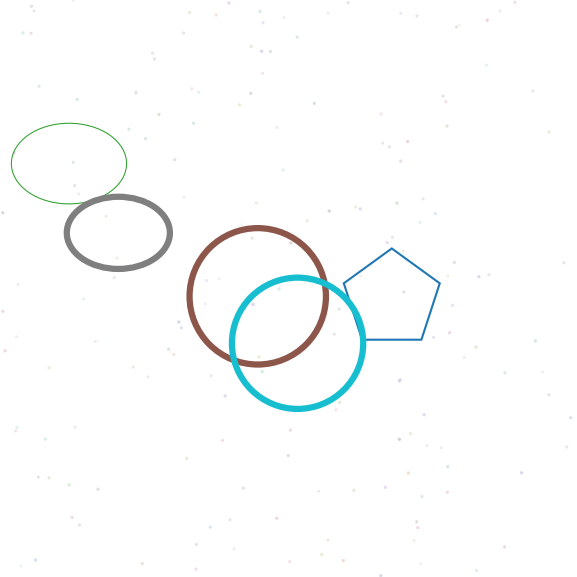[{"shape": "pentagon", "thickness": 1, "radius": 0.44, "center": [0.678, 0.482]}, {"shape": "oval", "thickness": 0.5, "radius": 0.5, "center": [0.119, 0.716]}, {"shape": "circle", "thickness": 3, "radius": 0.59, "center": [0.446, 0.486]}, {"shape": "oval", "thickness": 3, "radius": 0.45, "center": [0.205, 0.596]}, {"shape": "circle", "thickness": 3, "radius": 0.57, "center": [0.515, 0.405]}]